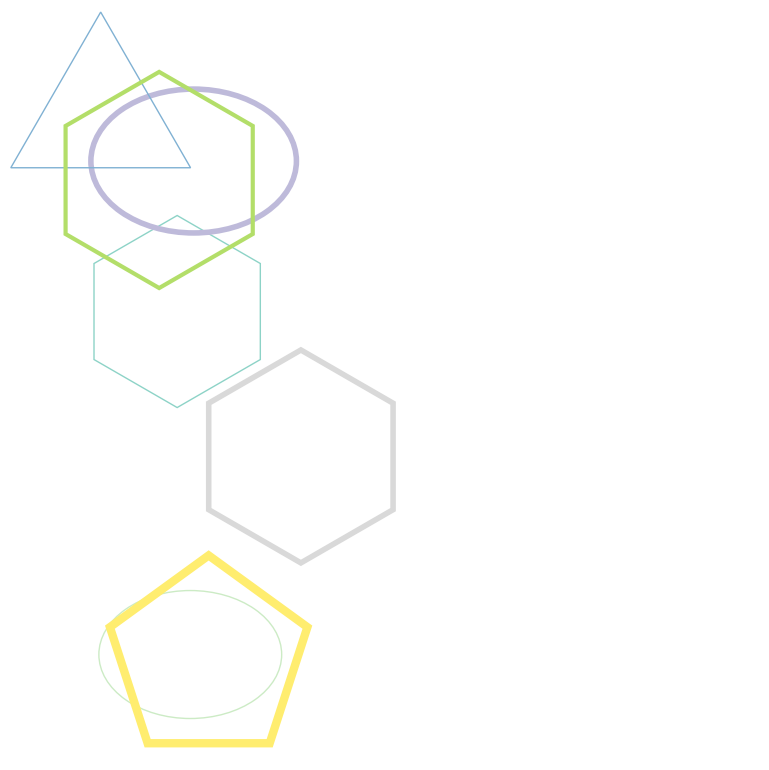[{"shape": "hexagon", "thickness": 0.5, "radius": 0.62, "center": [0.23, 0.595]}, {"shape": "oval", "thickness": 2, "radius": 0.67, "center": [0.252, 0.791]}, {"shape": "triangle", "thickness": 0.5, "radius": 0.67, "center": [0.131, 0.85]}, {"shape": "hexagon", "thickness": 1.5, "radius": 0.7, "center": [0.207, 0.766]}, {"shape": "hexagon", "thickness": 2, "radius": 0.69, "center": [0.391, 0.407]}, {"shape": "oval", "thickness": 0.5, "radius": 0.59, "center": [0.247, 0.15]}, {"shape": "pentagon", "thickness": 3, "radius": 0.67, "center": [0.271, 0.144]}]